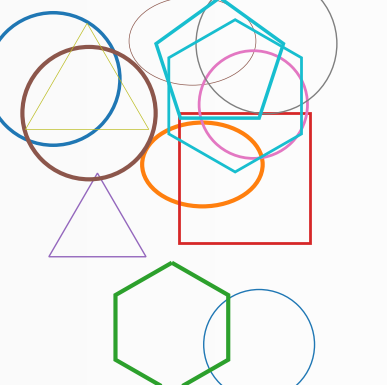[{"shape": "circle", "thickness": 2.5, "radius": 0.86, "center": [0.137, 0.795]}, {"shape": "circle", "thickness": 1, "radius": 0.72, "center": [0.669, 0.105]}, {"shape": "oval", "thickness": 3, "radius": 0.78, "center": [0.522, 0.573]}, {"shape": "hexagon", "thickness": 3, "radius": 0.84, "center": [0.444, 0.15]}, {"shape": "square", "thickness": 2, "radius": 0.84, "center": [0.631, 0.537]}, {"shape": "triangle", "thickness": 1, "radius": 0.72, "center": [0.251, 0.405]}, {"shape": "circle", "thickness": 3, "radius": 0.86, "center": [0.23, 0.706]}, {"shape": "oval", "thickness": 0.5, "radius": 0.82, "center": [0.497, 0.893]}, {"shape": "circle", "thickness": 2, "radius": 0.7, "center": [0.654, 0.728]}, {"shape": "circle", "thickness": 1, "radius": 0.91, "center": [0.688, 0.886]}, {"shape": "triangle", "thickness": 0.5, "radius": 0.92, "center": [0.225, 0.756]}, {"shape": "hexagon", "thickness": 2, "radius": 0.99, "center": [0.607, 0.751]}, {"shape": "pentagon", "thickness": 2.5, "radius": 0.86, "center": [0.567, 0.833]}]